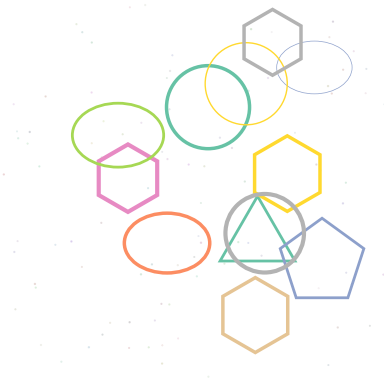[{"shape": "triangle", "thickness": 2, "radius": 0.56, "center": [0.669, 0.378]}, {"shape": "circle", "thickness": 2.5, "radius": 0.54, "center": [0.54, 0.722]}, {"shape": "oval", "thickness": 2.5, "radius": 0.55, "center": [0.434, 0.369]}, {"shape": "oval", "thickness": 0.5, "radius": 0.49, "center": [0.817, 0.825]}, {"shape": "pentagon", "thickness": 2, "radius": 0.57, "center": [0.836, 0.319]}, {"shape": "hexagon", "thickness": 3, "radius": 0.44, "center": [0.332, 0.537]}, {"shape": "oval", "thickness": 2, "radius": 0.59, "center": [0.307, 0.649]}, {"shape": "circle", "thickness": 1, "radius": 0.53, "center": [0.64, 0.782]}, {"shape": "hexagon", "thickness": 2.5, "radius": 0.49, "center": [0.746, 0.549]}, {"shape": "hexagon", "thickness": 2.5, "radius": 0.49, "center": [0.663, 0.182]}, {"shape": "circle", "thickness": 3, "radius": 0.51, "center": [0.688, 0.394]}, {"shape": "hexagon", "thickness": 2.5, "radius": 0.43, "center": [0.708, 0.89]}]